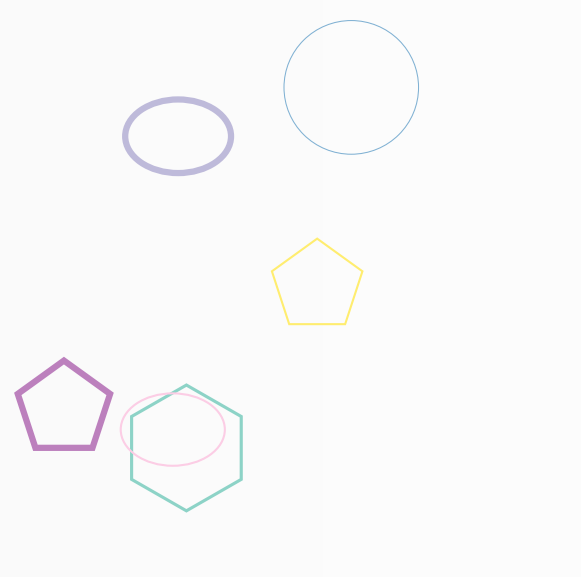[{"shape": "hexagon", "thickness": 1.5, "radius": 0.54, "center": [0.321, 0.223]}, {"shape": "oval", "thickness": 3, "radius": 0.46, "center": [0.306, 0.763]}, {"shape": "circle", "thickness": 0.5, "radius": 0.58, "center": [0.604, 0.848]}, {"shape": "oval", "thickness": 1, "radius": 0.45, "center": [0.297, 0.255]}, {"shape": "pentagon", "thickness": 3, "radius": 0.42, "center": [0.11, 0.291]}, {"shape": "pentagon", "thickness": 1, "radius": 0.41, "center": [0.546, 0.504]}]